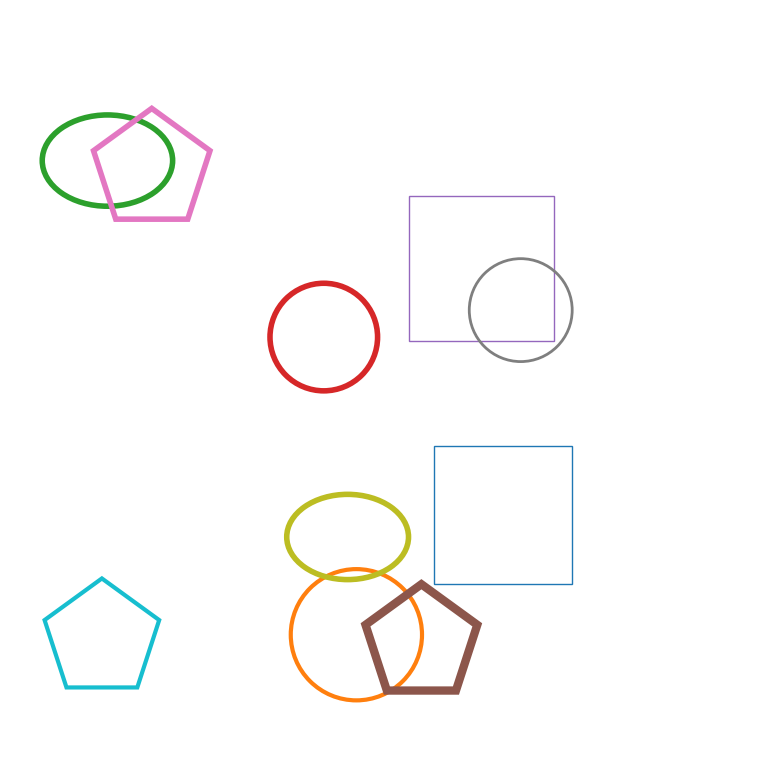[{"shape": "square", "thickness": 0.5, "radius": 0.45, "center": [0.653, 0.331]}, {"shape": "circle", "thickness": 1.5, "radius": 0.43, "center": [0.463, 0.176]}, {"shape": "oval", "thickness": 2, "radius": 0.42, "center": [0.14, 0.791]}, {"shape": "circle", "thickness": 2, "radius": 0.35, "center": [0.42, 0.562]}, {"shape": "square", "thickness": 0.5, "radius": 0.47, "center": [0.625, 0.652]}, {"shape": "pentagon", "thickness": 3, "radius": 0.38, "center": [0.547, 0.165]}, {"shape": "pentagon", "thickness": 2, "radius": 0.4, "center": [0.197, 0.78]}, {"shape": "circle", "thickness": 1, "radius": 0.33, "center": [0.676, 0.597]}, {"shape": "oval", "thickness": 2, "radius": 0.4, "center": [0.451, 0.303]}, {"shape": "pentagon", "thickness": 1.5, "radius": 0.39, "center": [0.132, 0.171]}]